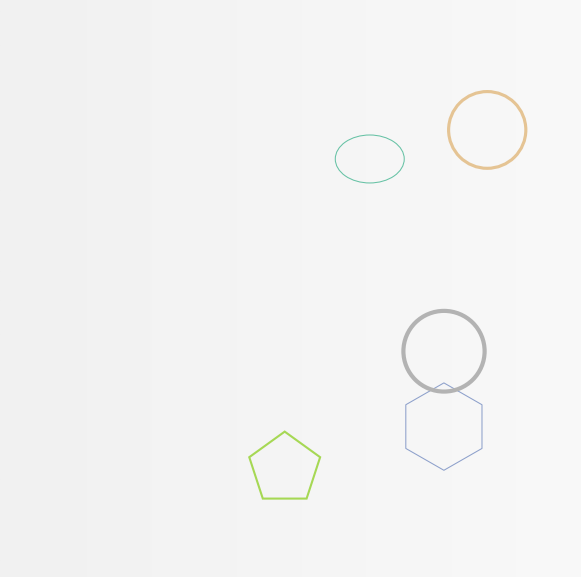[{"shape": "oval", "thickness": 0.5, "radius": 0.3, "center": [0.636, 0.724]}, {"shape": "hexagon", "thickness": 0.5, "radius": 0.38, "center": [0.764, 0.26]}, {"shape": "pentagon", "thickness": 1, "radius": 0.32, "center": [0.49, 0.188]}, {"shape": "circle", "thickness": 1.5, "radius": 0.33, "center": [0.838, 0.774]}, {"shape": "circle", "thickness": 2, "radius": 0.35, "center": [0.764, 0.391]}]